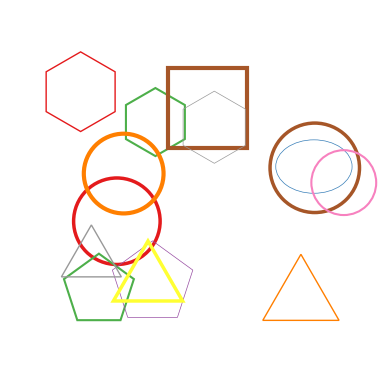[{"shape": "circle", "thickness": 2.5, "radius": 0.56, "center": [0.304, 0.425]}, {"shape": "hexagon", "thickness": 1, "radius": 0.52, "center": [0.209, 0.762]}, {"shape": "oval", "thickness": 0.5, "radius": 0.5, "center": [0.815, 0.567]}, {"shape": "hexagon", "thickness": 1.5, "radius": 0.44, "center": [0.404, 0.683]}, {"shape": "pentagon", "thickness": 1.5, "radius": 0.48, "center": [0.257, 0.246]}, {"shape": "pentagon", "thickness": 0.5, "radius": 0.55, "center": [0.396, 0.265]}, {"shape": "circle", "thickness": 3, "radius": 0.52, "center": [0.321, 0.549]}, {"shape": "triangle", "thickness": 1, "radius": 0.57, "center": [0.782, 0.225]}, {"shape": "triangle", "thickness": 2.5, "radius": 0.52, "center": [0.384, 0.27]}, {"shape": "circle", "thickness": 2.5, "radius": 0.58, "center": [0.818, 0.564]}, {"shape": "square", "thickness": 3, "radius": 0.52, "center": [0.539, 0.719]}, {"shape": "circle", "thickness": 1.5, "radius": 0.42, "center": [0.893, 0.526]}, {"shape": "hexagon", "thickness": 0.5, "radius": 0.47, "center": [0.557, 0.67]}, {"shape": "triangle", "thickness": 1, "radius": 0.45, "center": [0.237, 0.326]}]